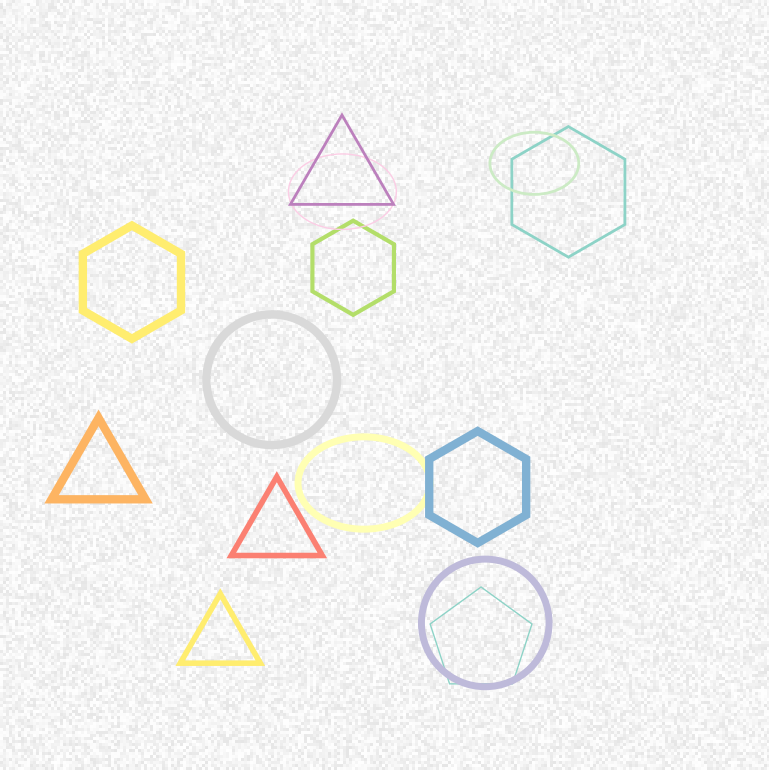[{"shape": "pentagon", "thickness": 0.5, "radius": 0.35, "center": [0.625, 0.168]}, {"shape": "hexagon", "thickness": 1, "radius": 0.42, "center": [0.738, 0.751]}, {"shape": "oval", "thickness": 2.5, "radius": 0.43, "center": [0.473, 0.373]}, {"shape": "circle", "thickness": 2.5, "radius": 0.41, "center": [0.63, 0.191]}, {"shape": "triangle", "thickness": 2, "radius": 0.34, "center": [0.359, 0.313]}, {"shape": "hexagon", "thickness": 3, "radius": 0.36, "center": [0.62, 0.367]}, {"shape": "triangle", "thickness": 3, "radius": 0.35, "center": [0.128, 0.387]}, {"shape": "hexagon", "thickness": 1.5, "radius": 0.31, "center": [0.459, 0.652]}, {"shape": "oval", "thickness": 0.5, "radius": 0.35, "center": [0.445, 0.751]}, {"shape": "circle", "thickness": 3, "radius": 0.42, "center": [0.353, 0.507]}, {"shape": "triangle", "thickness": 1, "radius": 0.39, "center": [0.444, 0.773]}, {"shape": "oval", "thickness": 1, "radius": 0.29, "center": [0.694, 0.788]}, {"shape": "triangle", "thickness": 2, "radius": 0.3, "center": [0.286, 0.169]}, {"shape": "hexagon", "thickness": 3, "radius": 0.37, "center": [0.171, 0.634]}]